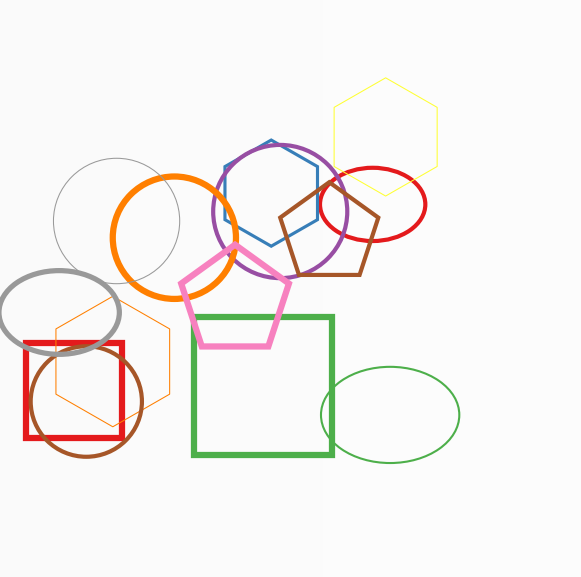[{"shape": "square", "thickness": 3, "radius": 0.41, "center": [0.127, 0.323]}, {"shape": "oval", "thickness": 2, "radius": 0.45, "center": [0.641, 0.645]}, {"shape": "hexagon", "thickness": 1.5, "radius": 0.46, "center": [0.467, 0.665]}, {"shape": "oval", "thickness": 1, "radius": 0.59, "center": [0.671, 0.281]}, {"shape": "square", "thickness": 3, "radius": 0.6, "center": [0.452, 0.331]}, {"shape": "circle", "thickness": 2, "radius": 0.58, "center": [0.482, 0.633]}, {"shape": "hexagon", "thickness": 0.5, "radius": 0.56, "center": [0.194, 0.373]}, {"shape": "circle", "thickness": 3, "radius": 0.53, "center": [0.3, 0.588]}, {"shape": "hexagon", "thickness": 0.5, "radius": 0.51, "center": [0.663, 0.762]}, {"shape": "circle", "thickness": 2, "radius": 0.48, "center": [0.148, 0.304]}, {"shape": "pentagon", "thickness": 2, "radius": 0.44, "center": [0.566, 0.595]}, {"shape": "pentagon", "thickness": 3, "radius": 0.49, "center": [0.404, 0.478]}, {"shape": "circle", "thickness": 0.5, "radius": 0.54, "center": [0.201, 0.616]}, {"shape": "oval", "thickness": 2.5, "radius": 0.52, "center": [0.102, 0.458]}]